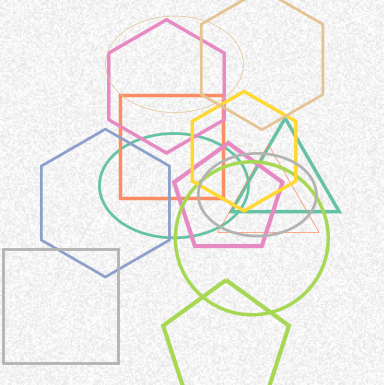[{"shape": "triangle", "thickness": 2.5, "radius": 0.81, "center": [0.741, 0.531]}, {"shape": "oval", "thickness": 2, "radius": 0.97, "center": [0.452, 0.518]}, {"shape": "triangle", "thickness": 0.5, "radius": 0.76, "center": [0.697, 0.472]}, {"shape": "square", "thickness": 2.5, "radius": 0.67, "center": [0.445, 0.62]}, {"shape": "hexagon", "thickness": 2, "radius": 0.96, "center": [0.274, 0.473]}, {"shape": "hexagon", "thickness": 2.5, "radius": 0.87, "center": [0.432, 0.776]}, {"shape": "pentagon", "thickness": 3, "radius": 0.74, "center": [0.593, 0.481]}, {"shape": "circle", "thickness": 2.5, "radius": 0.99, "center": [0.654, 0.381]}, {"shape": "pentagon", "thickness": 3, "radius": 0.86, "center": [0.587, 0.101]}, {"shape": "hexagon", "thickness": 2.5, "radius": 0.78, "center": [0.634, 0.607]}, {"shape": "hexagon", "thickness": 2, "radius": 0.91, "center": [0.681, 0.846]}, {"shape": "oval", "thickness": 0.5, "radius": 0.9, "center": [0.453, 0.833]}, {"shape": "square", "thickness": 2, "radius": 0.75, "center": [0.156, 0.205]}, {"shape": "oval", "thickness": 2, "radius": 0.77, "center": [0.668, 0.494]}]